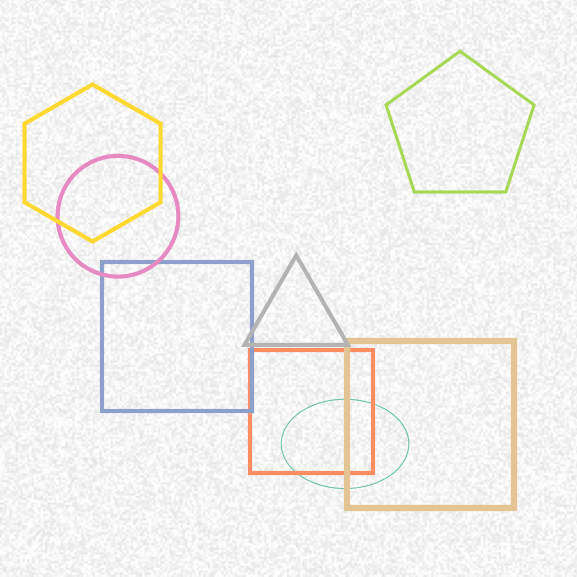[{"shape": "oval", "thickness": 0.5, "radius": 0.55, "center": [0.598, 0.23]}, {"shape": "square", "thickness": 2, "radius": 0.53, "center": [0.54, 0.286]}, {"shape": "square", "thickness": 2, "radius": 0.65, "center": [0.307, 0.416]}, {"shape": "circle", "thickness": 2, "radius": 0.52, "center": [0.204, 0.625]}, {"shape": "pentagon", "thickness": 1.5, "radius": 0.67, "center": [0.797, 0.776]}, {"shape": "hexagon", "thickness": 2, "radius": 0.68, "center": [0.16, 0.717]}, {"shape": "square", "thickness": 3, "radius": 0.73, "center": [0.746, 0.264]}, {"shape": "triangle", "thickness": 2, "radius": 0.52, "center": [0.513, 0.454]}]